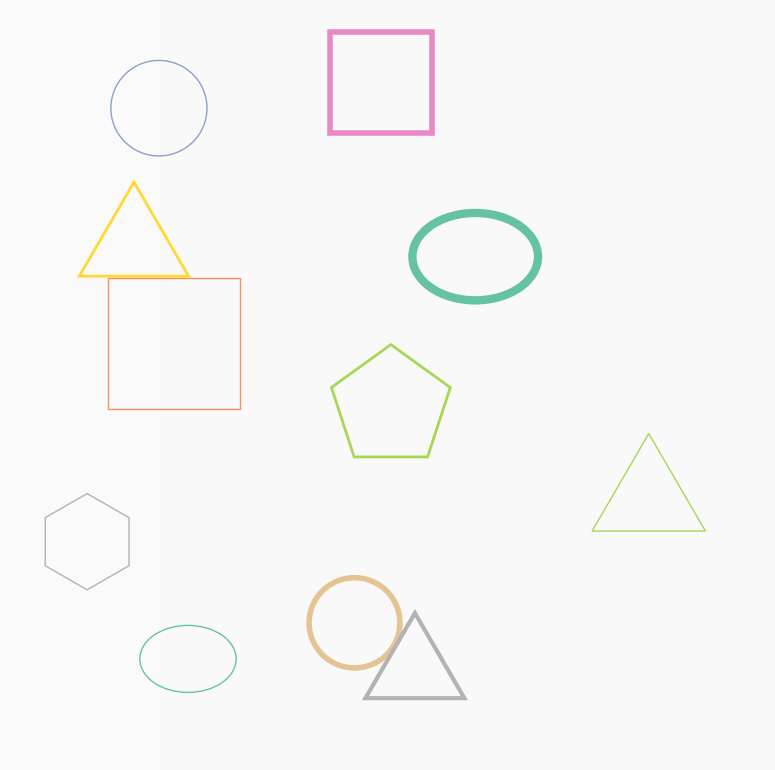[{"shape": "oval", "thickness": 0.5, "radius": 0.31, "center": [0.243, 0.144]}, {"shape": "oval", "thickness": 3, "radius": 0.41, "center": [0.613, 0.667]}, {"shape": "square", "thickness": 0.5, "radius": 0.43, "center": [0.225, 0.554]}, {"shape": "circle", "thickness": 0.5, "radius": 0.31, "center": [0.205, 0.859]}, {"shape": "square", "thickness": 2, "radius": 0.33, "center": [0.492, 0.893]}, {"shape": "pentagon", "thickness": 1, "radius": 0.4, "center": [0.504, 0.472]}, {"shape": "triangle", "thickness": 0.5, "radius": 0.42, "center": [0.837, 0.352]}, {"shape": "triangle", "thickness": 1, "radius": 0.41, "center": [0.173, 0.682]}, {"shape": "circle", "thickness": 2, "radius": 0.29, "center": [0.457, 0.191]}, {"shape": "triangle", "thickness": 1.5, "radius": 0.37, "center": [0.535, 0.13]}, {"shape": "hexagon", "thickness": 0.5, "radius": 0.31, "center": [0.112, 0.297]}]